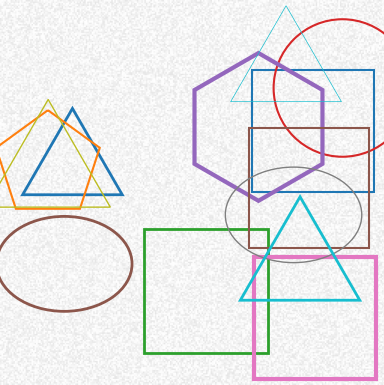[{"shape": "triangle", "thickness": 2, "radius": 0.75, "center": [0.188, 0.569]}, {"shape": "square", "thickness": 1.5, "radius": 0.79, "center": [0.814, 0.659]}, {"shape": "pentagon", "thickness": 1.5, "radius": 0.71, "center": [0.124, 0.572]}, {"shape": "square", "thickness": 2, "radius": 0.8, "center": [0.536, 0.245]}, {"shape": "circle", "thickness": 1.5, "radius": 0.89, "center": [0.889, 0.771]}, {"shape": "hexagon", "thickness": 3, "radius": 0.96, "center": [0.671, 0.67]}, {"shape": "square", "thickness": 1.5, "radius": 0.78, "center": [0.803, 0.512]}, {"shape": "oval", "thickness": 2, "radius": 0.88, "center": [0.167, 0.315]}, {"shape": "square", "thickness": 3, "radius": 0.79, "center": [0.818, 0.174]}, {"shape": "oval", "thickness": 1, "radius": 0.89, "center": [0.762, 0.442]}, {"shape": "triangle", "thickness": 1, "radius": 0.93, "center": [0.125, 0.555]}, {"shape": "triangle", "thickness": 2, "radius": 0.9, "center": [0.779, 0.31]}, {"shape": "triangle", "thickness": 0.5, "radius": 0.83, "center": [0.743, 0.819]}]